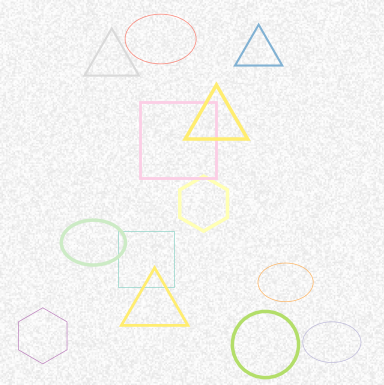[{"shape": "square", "thickness": 0.5, "radius": 0.36, "center": [0.379, 0.328]}, {"shape": "hexagon", "thickness": 2.5, "radius": 0.36, "center": [0.529, 0.471]}, {"shape": "oval", "thickness": 0.5, "radius": 0.38, "center": [0.862, 0.111]}, {"shape": "oval", "thickness": 0.5, "radius": 0.46, "center": [0.417, 0.899]}, {"shape": "triangle", "thickness": 1.5, "radius": 0.35, "center": [0.672, 0.865]}, {"shape": "oval", "thickness": 0.5, "radius": 0.36, "center": [0.742, 0.267]}, {"shape": "circle", "thickness": 2.5, "radius": 0.43, "center": [0.69, 0.105]}, {"shape": "square", "thickness": 2, "radius": 0.5, "center": [0.463, 0.636]}, {"shape": "triangle", "thickness": 1.5, "radius": 0.41, "center": [0.29, 0.845]}, {"shape": "hexagon", "thickness": 0.5, "radius": 0.36, "center": [0.111, 0.128]}, {"shape": "oval", "thickness": 2.5, "radius": 0.42, "center": [0.243, 0.37]}, {"shape": "triangle", "thickness": 2.5, "radius": 0.47, "center": [0.562, 0.686]}, {"shape": "triangle", "thickness": 2, "radius": 0.5, "center": [0.402, 0.205]}]